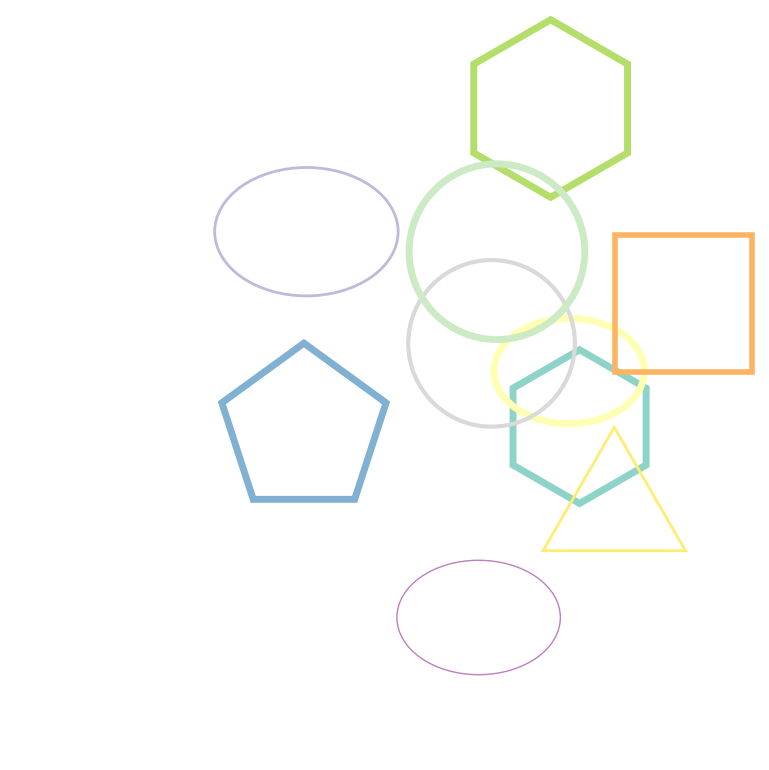[{"shape": "hexagon", "thickness": 2.5, "radius": 0.5, "center": [0.753, 0.446]}, {"shape": "oval", "thickness": 2.5, "radius": 0.49, "center": [0.739, 0.518]}, {"shape": "oval", "thickness": 1, "radius": 0.6, "center": [0.398, 0.699]}, {"shape": "pentagon", "thickness": 2.5, "radius": 0.56, "center": [0.395, 0.442]}, {"shape": "square", "thickness": 2, "radius": 0.45, "center": [0.888, 0.605]}, {"shape": "hexagon", "thickness": 2.5, "radius": 0.58, "center": [0.715, 0.859]}, {"shape": "circle", "thickness": 1.5, "radius": 0.54, "center": [0.638, 0.554]}, {"shape": "oval", "thickness": 0.5, "radius": 0.53, "center": [0.622, 0.198]}, {"shape": "circle", "thickness": 2.5, "radius": 0.57, "center": [0.645, 0.673]}, {"shape": "triangle", "thickness": 1, "radius": 0.53, "center": [0.798, 0.338]}]